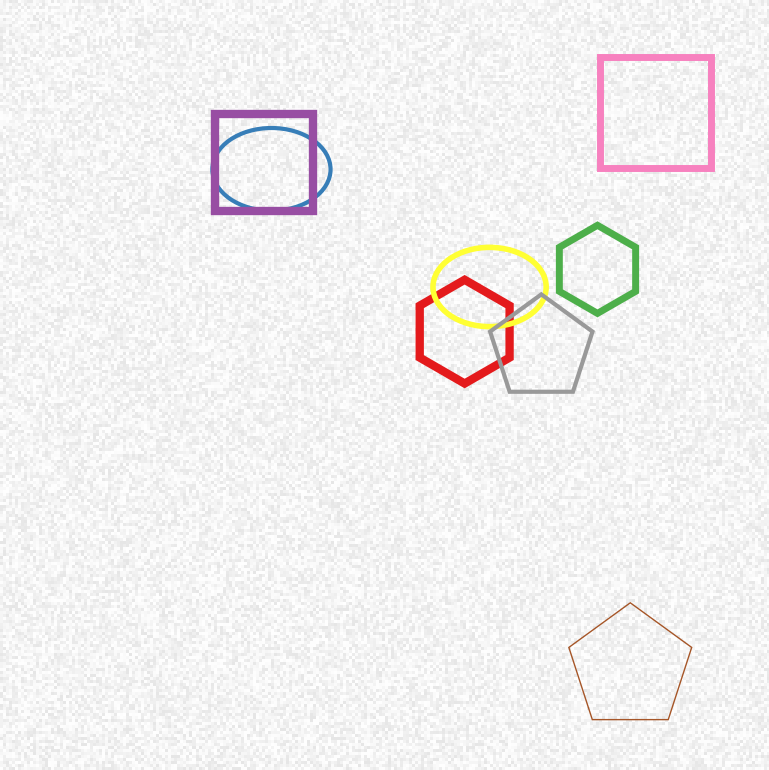[{"shape": "hexagon", "thickness": 3, "radius": 0.34, "center": [0.603, 0.569]}, {"shape": "oval", "thickness": 1.5, "radius": 0.38, "center": [0.353, 0.78]}, {"shape": "hexagon", "thickness": 2.5, "radius": 0.29, "center": [0.776, 0.65]}, {"shape": "square", "thickness": 3, "radius": 0.32, "center": [0.343, 0.789]}, {"shape": "oval", "thickness": 2, "radius": 0.37, "center": [0.636, 0.627]}, {"shape": "pentagon", "thickness": 0.5, "radius": 0.42, "center": [0.819, 0.133]}, {"shape": "square", "thickness": 2.5, "radius": 0.36, "center": [0.851, 0.854]}, {"shape": "pentagon", "thickness": 1.5, "radius": 0.35, "center": [0.703, 0.548]}]